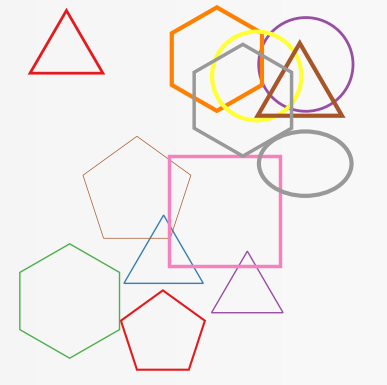[{"shape": "pentagon", "thickness": 1.5, "radius": 0.57, "center": [0.42, 0.132]}, {"shape": "triangle", "thickness": 2, "radius": 0.54, "center": [0.172, 0.864]}, {"shape": "triangle", "thickness": 1, "radius": 0.59, "center": [0.422, 0.323]}, {"shape": "hexagon", "thickness": 1, "radius": 0.74, "center": [0.18, 0.218]}, {"shape": "circle", "thickness": 2, "radius": 0.61, "center": [0.789, 0.833]}, {"shape": "triangle", "thickness": 1, "radius": 0.53, "center": [0.638, 0.241]}, {"shape": "hexagon", "thickness": 3, "radius": 0.67, "center": [0.56, 0.846]}, {"shape": "circle", "thickness": 3, "radius": 0.58, "center": [0.663, 0.803]}, {"shape": "pentagon", "thickness": 0.5, "radius": 0.73, "center": [0.353, 0.5]}, {"shape": "triangle", "thickness": 3, "radius": 0.63, "center": [0.774, 0.762]}, {"shape": "square", "thickness": 2.5, "radius": 0.72, "center": [0.58, 0.452]}, {"shape": "oval", "thickness": 3, "radius": 0.6, "center": [0.788, 0.575]}, {"shape": "hexagon", "thickness": 2.5, "radius": 0.73, "center": [0.627, 0.74]}]